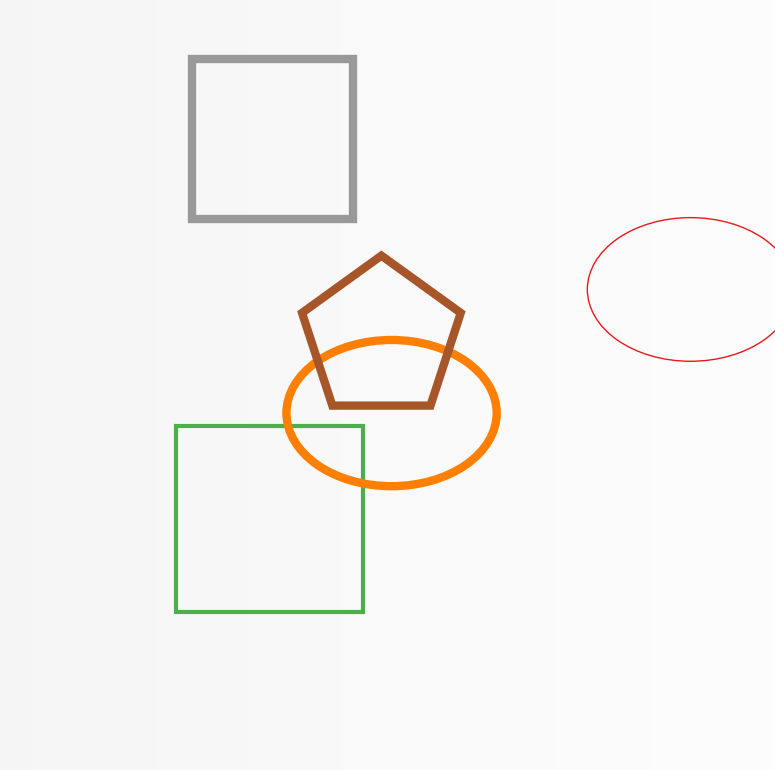[{"shape": "oval", "thickness": 0.5, "radius": 0.67, "center": [0.891, 0.624]}, {"shape": "square", "thickness": 1.5, "radius": 0.6, "center": [0.348, 0.326]}, {"shape": "oval", "thickness": 3, "radius": 0.68, "center": [0.505, 0.464]}, {"shape": "pentagon", "thickness": 3, "radius": 0.54, "center": [0.492, 0.56]}, {"shape": "square", "thickness": 3, "radius": 0.52, "center": [0.352, 0.819]}]